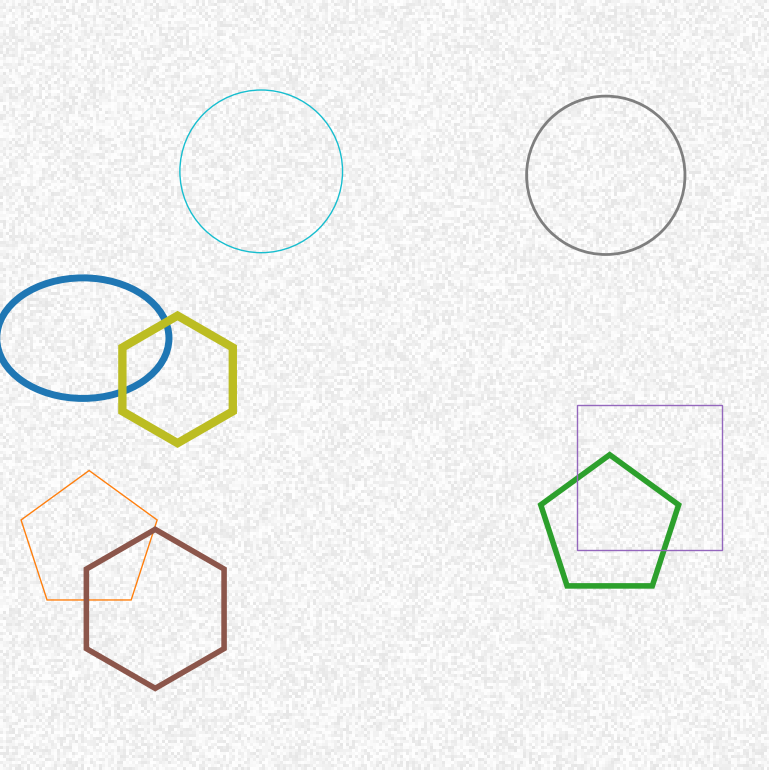[{"shape": "oval", "thickness": 2.5, "radius": 0.56, "center": [0.108, 0.561]}, {"shape": "pentagon", "thickness": 0.5, "radius": 0.46, "center": [0.116, 0.296]}, {"shape": "pentagon", "thickness": 2, "radius": 0.47, "center": [0.792, 0.315]}, {"shape": "square", "thickness": 0.5, "radius": 0.47, "center": [0.844, 0.38]}, {"shape": "hexagon", "thickness": 2, "radius": 0.52, "center": [0.202, 0.209]}, {"shape": "circle", "thickness": 1, "radius": 0.51, "center": [0.787, 0.772]}, {"shape": "hexagon", "thickness": 3, "radius": 0.41, "center": [0.231, 0.507]}, {"shape": "circle", "thickness": 0.5, "radius": 0.53, "center": [0.339, 0.777]}]